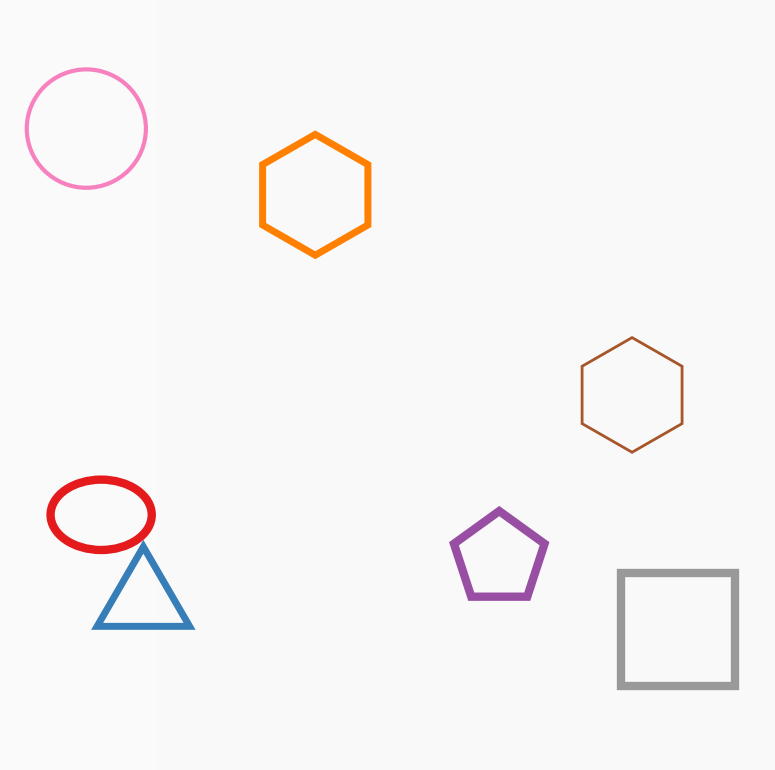[{"shape": "oval", "thickness": 3, "radius": 0.33, "center": [0.131, 0.331]}, {"shape": "triangle", "thickness": 2.5, "radius": 0.34, "center": [0.185, 0.221]}, {"shape": "pentagon", "thickness": 3, "radius": 0.31, "center": [0.644, 0.275]}, {"shape": "hexagon", "thickness": 2.5, "radius": 0.39, "center": [0.407, 0.747]}, {"shape": "hexagon", "thickness": 1, "radius": 0.37, "center": [0.816, 0.487]}, {"shape": "circle", "thickness": 1.5, "radius": 0.38, "center": [0.111, 0.833]}, {"shape": "square", "thickness": 3, "radius": 0.37, "center": [0.874, 0.183]}]